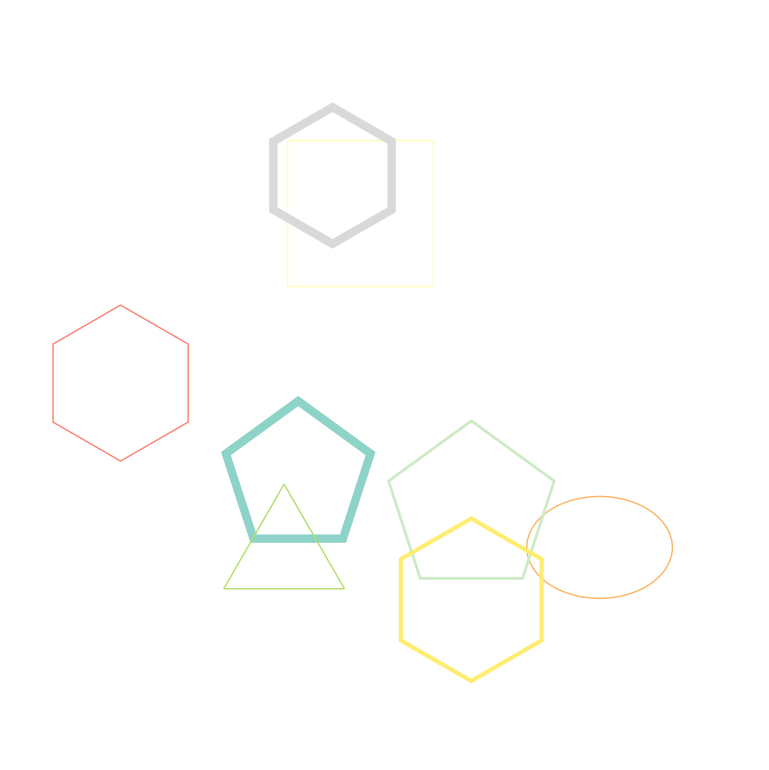[{"shape": "pentagon", "thickness": 3, "radius": 0.49, "center": [0.387, 0.38]}, {"shape": "square", "thickness": 0.5, "radius": 0.47, "center": [0.468, 0.723]}, {"shape": "hexagon", "thickness": 0.5, "radius": 0.51, "center": [0.157, 0.502]}, {"shape": "oval", "thickness": 0.5, "radius": 0.47, "center": [0.779, 0.289]}, {"shape": "triangle", "thickness": 0.5, "radius": 0.45, "center": [0.369, 0.281]}, {"shape": "hexagon", "thickness": 3, "radius": 0.44, "center": [0.432, 0.772]}, {"shape": "pentagon", "thickness": 1, "radius": 0.57, "center": [0.612, 0.34]}, {"shape": "hexagon", "thickness": 1.5, "radius": 0.53, "center": [0.612, 0.221]}]